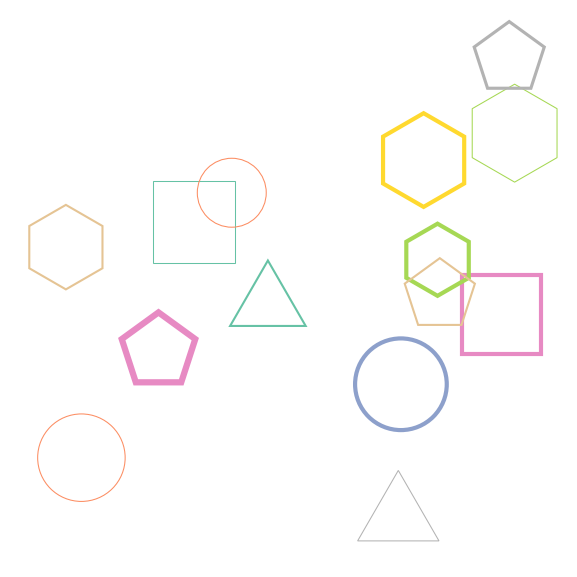[{"shape": "triangle", "thickness": 1, "radius": 0.38, "center": [0.464, 0.472]}, {"shape": "square", "thickness": 0.5, "radius": 0.35, "center": [0.336, 0.614]}, {"shape": "circle", "thickness": 0.5, "radius": 0.38, "center": [0.141, 0.207]}, {"shape": "circle", "thickness": 0.5, "radius": 0.3, "center": [0.401, 0.665]}, {"shape": "circle", "thickness": 2, "radius": 0.4, "center": [0.694, 0.334]}, {"shape": "pentagon", "thickness": 3, "radius": 0.33, "center": [0.274, 0.391]}, {"shape": "square", "thickness": 2, "radius": 0.34, "center": [0.869, 0.454]}, {"shape": "hexagon", "thickness": 2, "radius": 0.31, "center": [0.758, 0.549]}, {"shape": "hexagon", "thickness": 0.5, "radius": 0.42, "center": [0.891, 0.769]}, {"shape": "hexagon", "thickness": 2, "radius": 0.41, "center": [0.734, 0.722]}, {"shape": "hexagon", "thickness": 1, "radius": 0.37, "center": [0.114, 0.571]}, {"shape": "pentagon", "thickness": 1, "radius": 0.32, "center": [0.762, 0.488]}, {"shape": "triangle", "thickness": 0.5, "radius": 0.41, "center": [0.69, 0.103]}, {"shape": "pentagon", "thickness": 1.5, "radius": 0.32, "center": [0.882, 0.898]}]